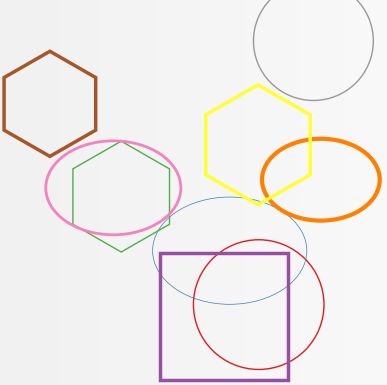[{"shape": "circle", "thickness": 1, "radius": 0.84, "center": [0.668, 0.209]}, {"shape": "oval", "thickness": 0.5, "radius": 1.0, "center": [0.593, 0.349]}, {"shape": "hexagon", "thickness": 1, "radius": 0.72, "center": [0.313, 0.489]}, {"shape": "square", "thickness": 2.5, "radius": 0.83, "center": [0.578, 0.178]}, {"shape": "oval", "thickness": 3, "radius": 0.76, "center": [0.828, 0.533]}, {"shape": "hexagon", "thickness": 2.5, "radius": 0.78, "center": [0.666, 0.624]}, {"shape": "hexagon", "thickness": 2.5, "radius": 0.68, "center": [0.129, 0.73]}, {"shape": "oval", "thickness": 2, "radius": 0.87, "center": [0.292, 0.512]}, {"shape": "circle", "thickness": 1, "radius": 0.77, "center": [0.809, 0.894]}]